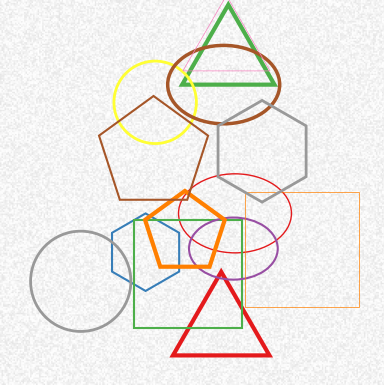[{"shape": "oval", "thickness": 1, "radius": 0.73, "center": [0.61, 0.446]}, {"shape": "triangle", "thickness": 3, "radius": 0.72, "center": [0.575, 0.149]}, {"shape": "hexagon", "thickness": 1.5, "radius": 0.5, "center": [0.378, 0.345]}, {"shape": "square", "thickness": 1.5, "radius": 0.7, "center": [0.488, 0.288]}, {"shape": "triangle", "thickness": 3, "radius": 0.69, "center": [0.593, 0.849]}, {"shape": "oval", "thickness": 1.5, "radius": 0.58, "center": [0.606, 0.354]}, {"shape": "pentagon", "thickness": 3, "radius": 0.54, "center": [0.48, 0.395]}, {"shape": "square", "thickness": 0.5, "radius": 0.74, "center": [0.784, 0.352]}, {"shape": "circle", "thickness": 2, "radius": 0.54, "center": [0.403, 0.734]}, {"shape": "pentagon", "thickness": 1.5, "radius": 0.74, "center": [0.399, 0.602]}, {"shape": "oval", "thickness": 2.5, "radius": 0.73, "center": [0.581, 0.78]}, {"shape": "triangle", "thickness": 0.5, "radius": 0.65, "center": [0.588, 0.881]}, {"shape": "circle", "thickness": 2, "radius": 0.65, "center": [0.21, 0.269]}, {"shape": "hexagon", "thickness": 2, "radius": 0.66, "center": [0.681, 0.607]}]